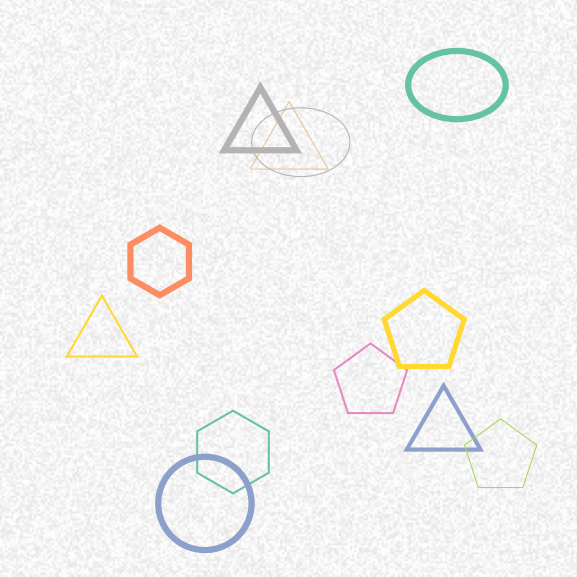[{"shape": "hexagon", "thickness": 1, "radius": 0.36, "center": [0.403, 0.216]}, {"shape": "oval", "thickness": 3, "radius": 0.42, "center": [0.791, 0.852]}, {"shape": "hexagon", "thickness": 3, "radius": 0.29, "center": [0.277, 0.546]}, {"shape": "triangle", "thickness": 2, "radius": 0.37, "center": [0.768, 0.258]}, {"shape": "circle", "thickness": 3, "radius": 0.4, "center": [0.355, 0.127]}, {"shape": "pentagon", "thickness": 1, "radius": 0.33, "center": [0.642, 0.338]}, {"shape": "pentagon", "thickness": 0.5, "radius": 0.33, "center": [0.867, 0.208]}, {"shape": "triangle", "thickness": 1, "radius": 0.35, "center": [0.176, 0.417]}, {"shape": "pentagon", "thickness": 2.5, "radius": 0.36, "center": [0.735, 0.423]}, {"shape": "triangle", "thickness": 0.5, "radius": 0.39, "center": [0.501, 0.745]}, {"shape": "oval", "thickness": 0.5, "radius": 0.43, "center": [0.521, 0.753]}, {"shape": "triangle", "thickness": 3, "radius": 0.36, "center": [0.451, 0.775]}]